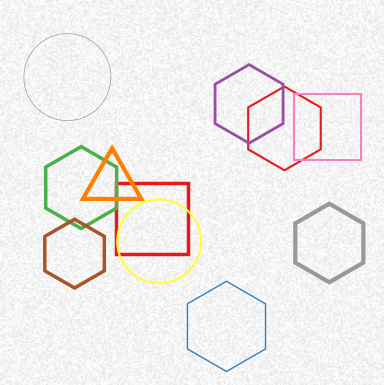[{"shape": "square", "thickness": 2.5, "radius": 0.47, "center": [0.396, 0.433]}, {"shape": "hexagon", "thickness": 1.5, "radius": 0.54, "center": [0.739, 0.667]}, {"shape": "hexagon", "thickness": 1, "radius": 0.59, "center": [0.588, 0.152]}, {"shape": "hexagon", "thickness": 2.5, "radius": 0.53, "center": [0.211, 0.513]}, {"shape": "hexagon", "thickness": 2, "radius": 0.51, "center": [0.647, 0.73]}, {"shape": "triangle", "thickness": 3, "radius": 0.44, "center": [0.291, 0.527]}, {"shape": "circle", "thickness": 1.5, "radius": 0.54, "center": [0.413, 0.373]}, {"shape": "hexagon", "thickness": 2.5, "radius": 0.45, "center": [0.194, 0.341]}, {"shape": "square", "thickness": 1.5, "radius": 0.43, "center": [0.85, 0.67]}, {"shape": "circle", "thickness": 0.5, "radius": 0.56, "center": [0.175, 0.8]}, {"shape": "hexagon", "thickness": 3, "radius": 0.51, "center": [0.855, 0.369]}]